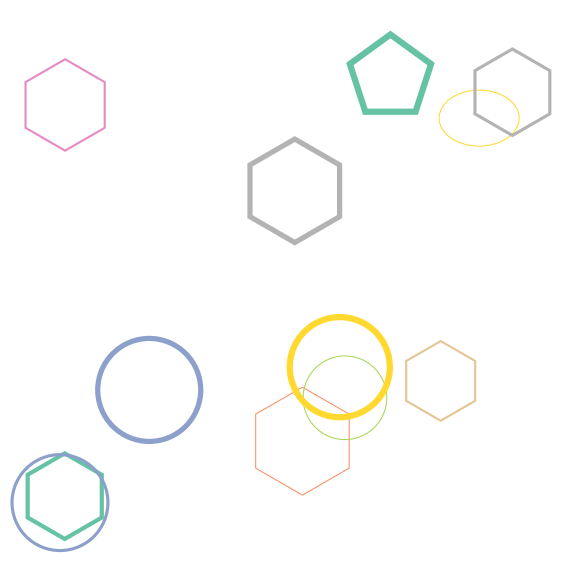[{"shape": "hexagon", "thickness": 2, "radius": 0.37, "center": [0.112, 0.14]}, {"shape": "pentagon", "thickness": 3, "radius": 0.37, "center": [0.676, 0.865]}, {"shape": "hexagon", "thickness": 0.5, "radius": 0.47, "center": [0.524, 0.235]}, {"shape": "circle", "thickness": 2.5, "radius": 0.45, "center": [0.258, 0.324]}, {"shape": "circle", "thickness": 1.5, "radius": 0.42, "center": [0.104, 0.129]}, {"shape": "hexagon", "thickness": 1, "radius": 0.4, "center": [0.113, 0.817]}, {"shape": "circle", "thickness": 0.5, "radius": 0.36, "center": [0.597, 0.31]}, {"shape": "circle", "thickness": 3, "radius": 0.43, "center": [0.588, 0.363]}, {"shape": "oval", "thickness": 0.5, "radius": 0.35, "center": [0.83, 0.795]}, {"shape": "hexagon", "thickness": 1, "radius": 0.34, "center": [0.763, 0.34]}, {"shape": "hexagon", "thickness": 2.5, "radius": 0.45, "center": [0.51, 0.669]}, {"shape": "hexagon", "thickness": 1.5, "radius": 0.37, "center": [0.887, 0.839]}]